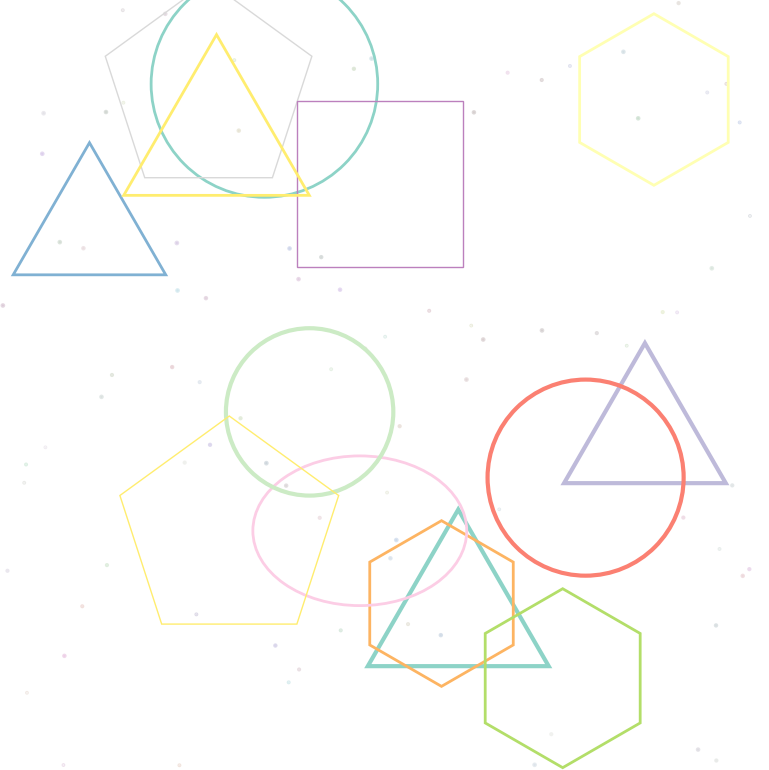[{"shape": "triangle", "thickness": 1.5, "radius": 0.68, "center": [0.595, 0.203]}, {"shape": "circle", "thickness": 1, "radius": 0.74, "center": [0.343, 0.891]}, {"shape": "hexagon", "thickness": 1, "radius": 0.56, "center": [0.849, 0.871]}, {"shape": "triangle", "thickness": 1.5, "radius": 0.61, "center": [0.838, 0.433]}, {"shape": "circle", "thickness": 1.5, "radius": 0.64, "center": [0.761, 0.38]}, {"shape": "triangle", "thickness": 1, "radius": 0.57, "center": [0.116, 0.7]}, {"shape": "hexagon", "thickness": 1, "radius": 0.54, "center": [0.573, 0.216]}, {"shape": "hexagon", "thickness": 1, "radius": 0.58, "center": [0.731, 0.119]}, {"shape": "oval", "thickness": 1, "radius": 0.69, "center": [0.467, 0.311]}, {"shape": "pentagon", "thickness": 0.5, "radius": 0.71, "center": [0.271, 0.883]}, {"shape": "square", "thickness": 0.5, "radius": 0.54, "center": [0.494, 0.761]}, {"shape": "circle", "thickness": 1.5, "radius": 0.54, "center": [0.402, 0.465]}, {"shape": "pentagon", "thickness": 0.5, "radius": 0.75, "center": [0.298, 0.31]}, {"shape": "triangle", "thickness": 1, "radius": 0.7, "center": [0.281, 0.816]}]